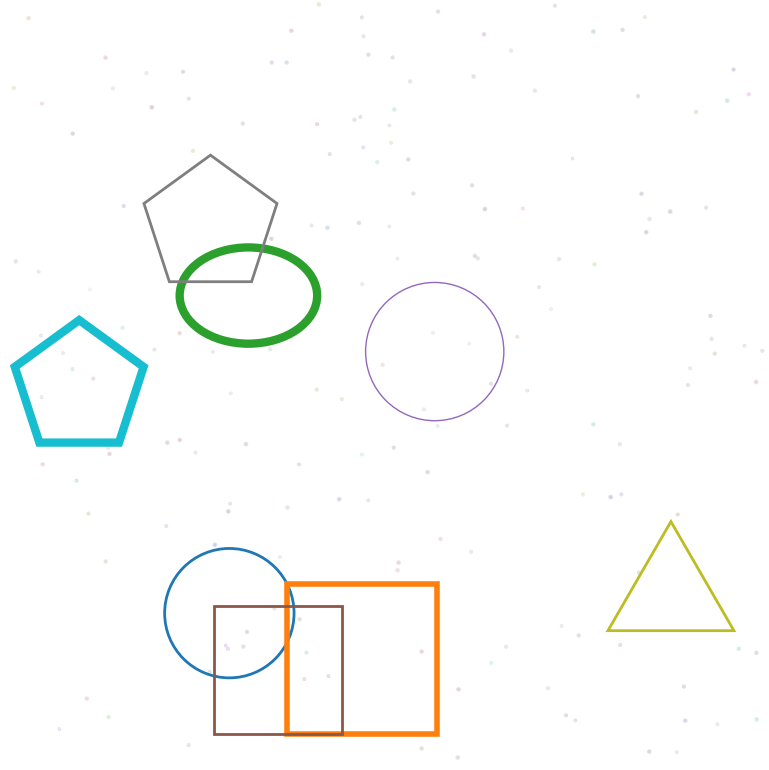[{"shape": "circle", "thickness": 1, "radius": 0.42, "center": [0.298, 0.204]}, {"shape": "square", "thickness": 2, "radius": 0.49, "center": [0.47, 0.144]}, {"shape": "oval", "thickness": 3, "radius": 0.45, "center": [0.323, 0.616]}, {"shape": "circle", "thickness": 0.5, "radius": 0.45, "center": [0.565, 0.543]}, {"shape": "square", "thickness": 1, "radius": 0.41, "center": [0.361, 0.13]}, {"shape": "pentagon", "thickness": 1, "radius": 0.45, "center": [0.273, 0.708]}, {"shape": "triangle", "thickness": 1, "radius": 0.47, "center": [0.871, 0.228]}, {"shape": "pentagon", "thickness": 3, "radius": 0.44, "center": [0.103, 0.496]}]